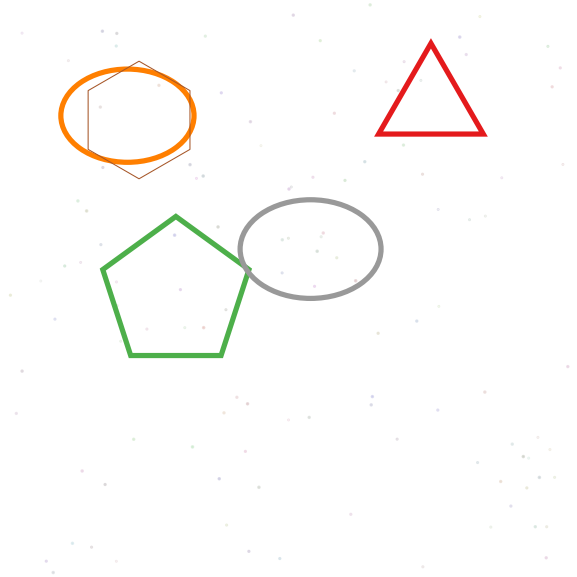[{"shape": "triangle", "thickness": 2.5, "radius": 0.52, "center": [0.746, 0.819]}, {"shape": "pentagon", "thickness": 2.5, "radius": 0.67, "center": [0.305, 0.491]}, {"shape": "oval", "thickness": 2.5, "radius": 0.58, "center": [0.221, 0.799]}, {"shape": "hexagon", "thickness": 0.5, "radius": 0.51, "center": [0.241, 0.791]}, {"shape": "oval", "thickness": 2.5, "radius": 0.61, "center": [0.538, 0.568]}]